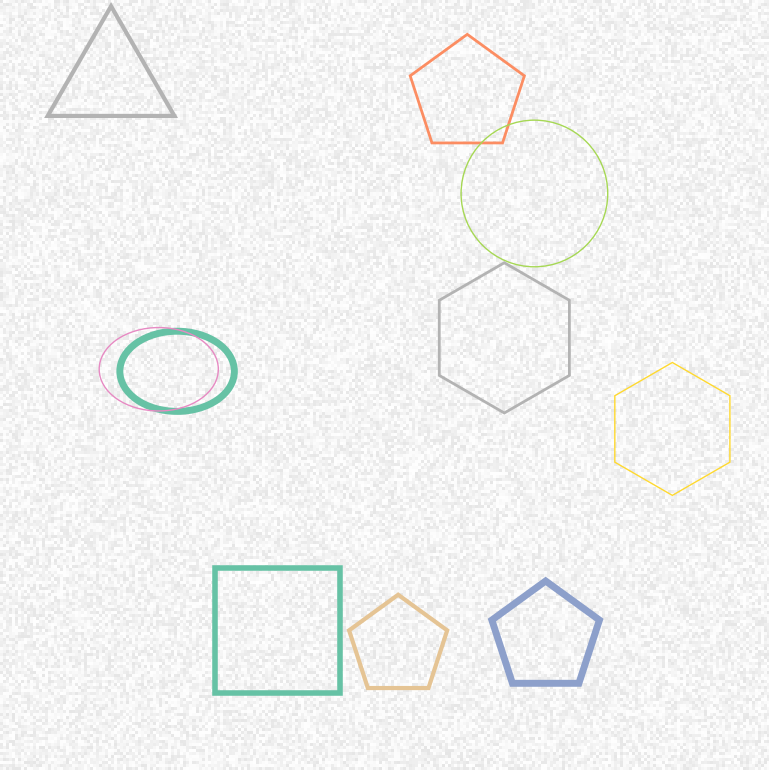[{"shape": "oval", "thickness": 2.5, "radius": 0.37, "center": [0.23, 0.518]}, {"shape": "square", "thickness": 2, "radius": 0.41, "center": [0.36, 0.181]}, {"shape": "pentagon", "thickness": 1, "radius": 0.39, "center": [0.607, 0.877]}, {"shape": "pentagon", "thickness": 2.5, "radius": 0.37, "center": [0.709, 0.172]}, {"shape": "oval", "thickness": 0.5, "radius": 0.39, "center": [0.206, 0.52]}, {"shape": "circle", "thickness": 0.5, "radius": 0.48, "center": [0.694, 0.749]}, {"shape": "hexagon", "thickness": 0.5, "radius": 0.43, "center": [0.873, 0.443]}, {"shape": "pentagon", "thickness": 1.5, "radius": 0.33, "center": [0.517, 0.161]}, {"shape": "triangle", "thickness": 1.5, "radius": 0.47, "center": [0.144, 0.897]}, {"shape": "hexagon", "thickness": 1, "radius": 0.49, "center": [0.655, 0.561]}]